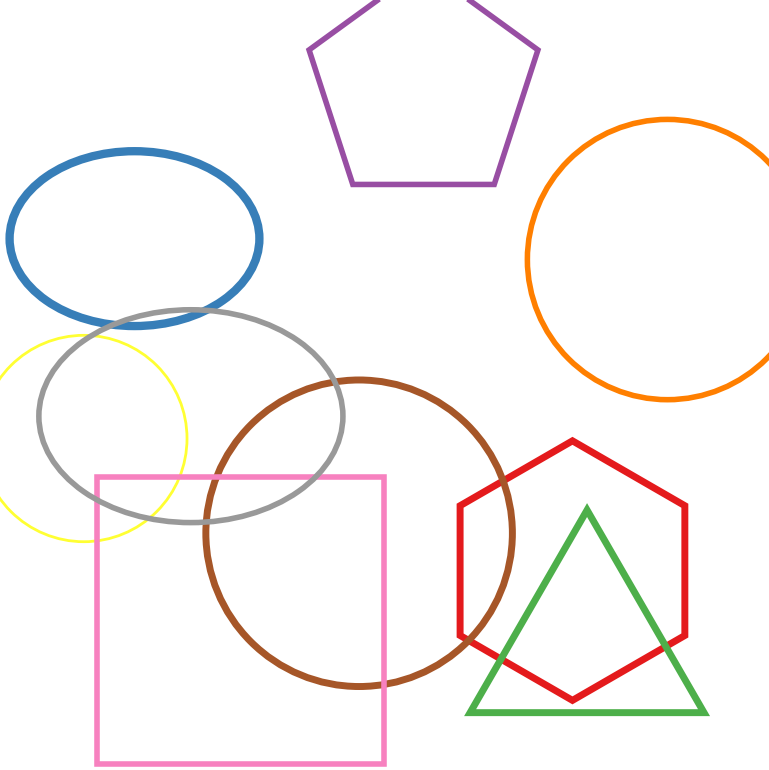[{"shape": "hexagon", "thickness": 2.5, "radius": 0.84, "center": [0.743, 0.259]}, {"shape": "oval", "thickness": 3, "radius": 0.81, "center": [0.175, 0.69]}, {"shape": "triangle", "thickness": 2.5, "radius": 0.88, "center": [0.762, 0.162]}, {"shape": "pentagon", "thickness": 2, "radius": 0.78, "center": [0.55, 0.887]}, {"shape": "circle", "thickness": 2, "radius": 0.91, "center": [0.867, 0.663]}, {"shape": "circle", "thickness": 1, "radius": 0.67, "center": [0.109, 0.43]}, {"shape": "circle", "thickness": 2.5, "radius": 1.0, "center": [0.466, 0.307]}, {"shape": "square", "thickness": 2, "radius": 0.93, "center": [0.312, 0.195]}, {"shape": "oval", "thickness": 2, "radius": 0.99, "center": [0.248, 0.46]}]